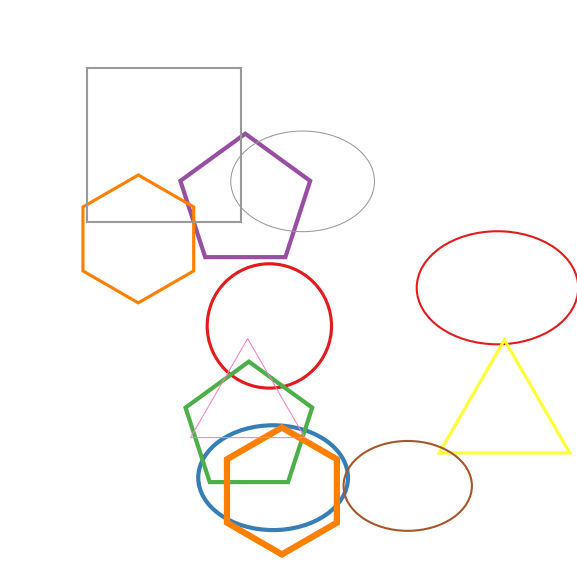[{"shape": "circle", "thickness": 1.5, "radius": 0.54, "center": [0.466, 0.435]}, {"shape": "oval", "thickness": 1, "radius": 0.7, "center": [0.861, 0.501]}, {"shape": "oval", "thickness": 2, "radius": 0.65, "center": [0.473, 0.172]}, {"shape": "pentagon", "thickness": 2, "radius": 0.58, "center": [0.431, 0.258]}, {"shape": "pentagon", "thickness": 2, "radius": 0.59, "center": [0.425, 0.649]}, {"shape": "hexagon", "thickness": 3, "radius": 0.55, "center": [0.488, 0.149]}, {"shape": "hexagon", "thickness": 1.5, "radius": 0.55, "center": [0.239, 0.585]}, {"shape": "triangle", "thickness": 1.5, "radius": 0.65, "center": [0.873, 0.28]}, {"shape": "oval", "thickness": 1, "radius": 0.56, "center": [0.706, 0.158]}, {"shape": "triangle", "thickness": 0.5, "radius": 0.57, "center": [0.429, 0.299]}, {"shape": "oval", "thickness": 0.5, "radius": 0.62, "center": [0.524, 0.685]}, {"shape": "square", "thickness": 1, "radius": 0.67, "center": [0.284, 0.748]}]